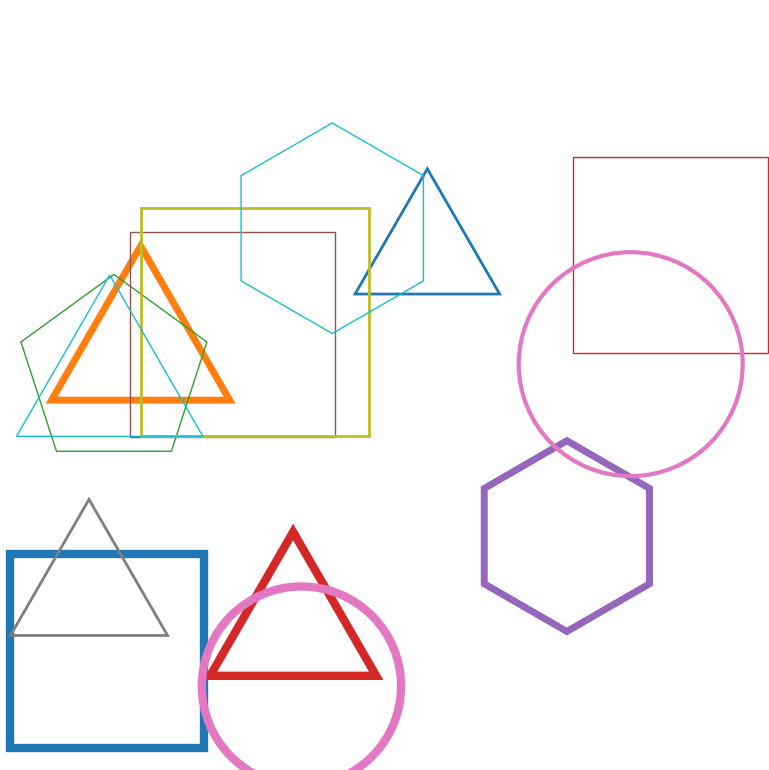[{"shape": "triangle", "thickness": 1, "radius": 0.54, "center": [0.555, 0.672]}, {"shape": "square", "thickness": 3, "radius": 0.63, "center": [0.139, 0.154]}, {"shape": "triangle", "thickness": 2.5, "radius": 0.67, "center": [0.183, 0.547]}, {"shape": "pentagon", "thickness": 0.5, "radius": 0.63, "center": [0.148, 0.517]}, {"shape": "square", "thickness": 0.5, "radius": 0.64, "center": [0.871, 0.669]}, {"shape": "triangle", "thickness": 3, "radius": 0.62, "center": [0.381, 0.185]}, {"shape": "hexagon", "thickness": 2.5, "radius": 0.62, "center": [0.736, 0.304]}, {"shape": "square", "thickness": 0.5, "radius": 0.67, "center": [0.302, 0.565]}, {"shape": "circle", "thickness": 3, "radius": 0.65, "center": [0.392, 0.109]}, {"shape": "circle", "thickness": 1.5, "radius": 0.73, "center": [0.819, 0.527]}, {"shape": "triangle", "thickness": 1, "radius": 0.59, "center": [0.116, 0.234]}, {"shape": "square", "thickness": 1, "radius": 0.74, "center": [0.331, 0.582]}, {"shape": "hexagon", "thickness": 0.5, "radius": 0.68, "center": [0.432, 0.704]}, {"shape": "triangle", "thickness": 0.5, "radius": 0.7, "center": [0.142, 0.503]}]